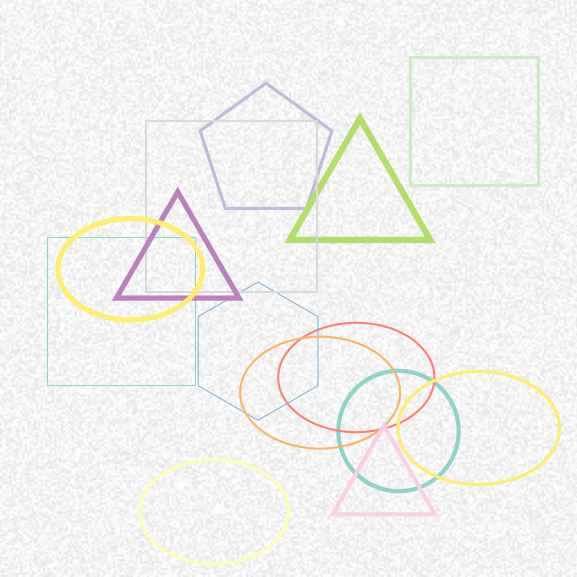[{"shape": "circle", "thickness": 2, "radius": 0.52, "center": [0.69, 0.253]}, {"shape": "square", "thickness": 0.5, "radius": 0.64, "center": [0.209, 0.46]}, {"shape": "oval", "thickness": 1.5, "radius": 0.64, "center": [0.37, 0.113]}, {"shape": "pentagon", "thickness": 1.5, "radius": 0.6, "center": [0.461, 0.735]}, {"shape": "oval", "thickness": 1, "radius": 0.68, "center": [0.617, 0.345]}, {"shape": "hexagon", "thickness": 0.5, "radius": 0.6, "center": [0.447, 0.391]}, {"shape": "oval", "thickness": 1, "radius": 0.69, "center": [0.554, 0.319]}, {"shape": "triangle", "thickness": 3, "radius": 0.7, "center": [0.623, 0.654]}, {"shape": "triangle", "thickness": 2, "radius": 0.51, "center": [0.665, 0.16]}, {"shape": "square", "thickness": 1, "radius": 0.74, "center": [0.402, 0.642]}, {"shape": "triangle", "thickness": 2.5, "radius": 0.61, "center": [0.308, 0.544]}, {"shape": "square", "thickness": 1.5, "radius": 0.55, "center": [0.821, 0.789]}, {"shape": "oval", "thickness": 2.5, "radius": 0.63, "center": [0.226, 0.533]}, {"shape": "oval", "thickness": 1.5, "radius": 0.7, "center": [0.829, 0.258]}]